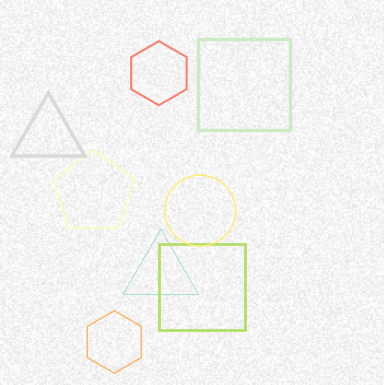[{"shape": "triangle", "thickness": 0.5, "radius": 0.57, "center": [0.418, 0.291]}, {"shape": "pentagon", "thickness": 1, "radius": 0.56, "center": [0.244, 0.499]}, {"shape": "hexagon", "thickness": 1.5, "radius": 0.42, "center": [0.413, 0.81]}, {"shape": "hexagon", "thickness": 1, "radius": 0.41, "center": [0.297, 0.112]}, {"shape": "square", "thickness": 2, "radius": 0.56, "center": [0.525, 0.255]}, {"shape": "triangle", "thickness": 2.5, "radius": 0.55, "center": [0.126, 0.649]}, {"shape": "square", "thickness": 2.5, "radius": 0.59, "center": [0.634, 0.781]}, {"shape": "circle", "thickness": 1, "radius": 0.46, "center": [0.52, 0.453]}]